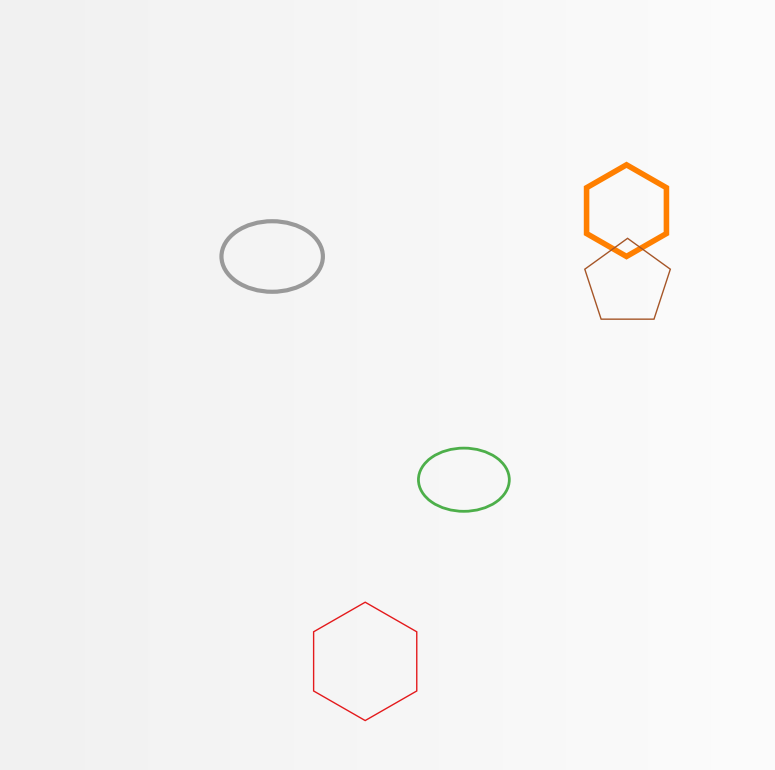[{"shape": "hexagon", "thickness": 0.5, "radius": 0.38, "center": [0.471, 0.141]}, {"shape": "oval", "thickness": 1, "radius": 0.29, "center": [0.599, 0.377]}, {"shape": "hexagon", "thickness": 2, "radius": 0.3, "center": [0.808, 0.726]}, {"shape": "pentagon", "thickness": 0.5, "radius": 0.29, "center": [0.81, 0.632]}, {"shape": "oval", "thickness": 1.5, "radius": 0.33, "center": [0.351, 0.667]}]